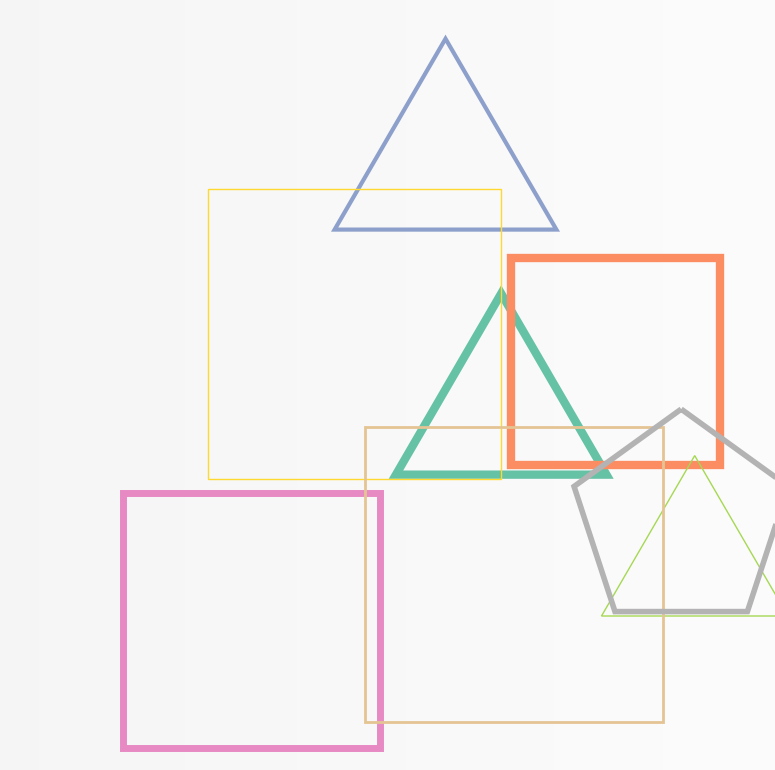[{"shape": "triangle", "thickness": 3, "radius": 0.78, "center": [0.647, 0.462]}, {"shape": "square", "thickness": 3, "radius": 0.67, "center": [0.794, 0.531]}, {"shape": "triangle", "thickness": 1.5, "radius": 0.83, "center": [0.575, 0.784]}, {"shape": "square", "thickness": 2.5, "radius": 0.83, "center": [0.325, 0.194]}, {"shape": "triangle", "thickness": 0.5, "radius": 0.69, "center": [0.896, 0.269]}, {"shape": "square", "thickness": 0.5, "radius": 0.94, "center": [0.457, 0.566]}, {"shape": "square", "thickness": 1, "radius": 0.96, "center": [0.663, 0.254]}, {"shape": "pentagon", "thickness": 2, "radius": 0.73, "center": [0.879, 0.323]}]